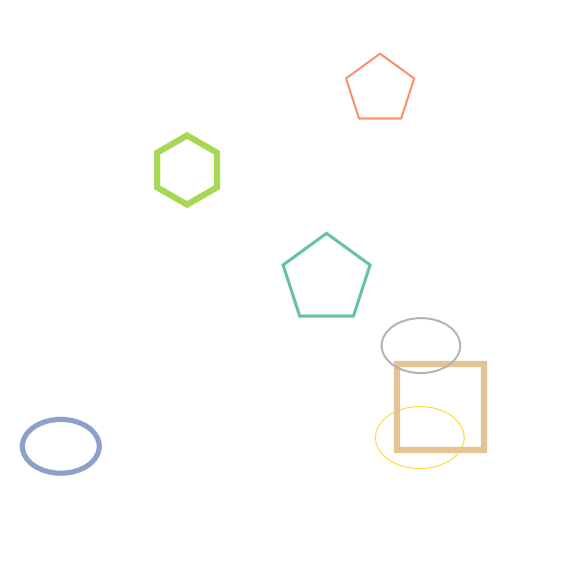[{"shape": "pentagon", "thickness": 1.5, "radius": 0.4, "center": [0.566, 0.516]}, {"shape": "pentagon", "thickness": 1, "radius": 0.31, "center": [0.658, 0.844]}, {"shape": "oval", "thickness": 2.5, "radius": 0.33, "center": [0.105, 0.226]}, {"shape": "hexagon", "thickness": 3, "radius": 0.3, "center": [0.324, 0.705]}, {"shape": "oval", "thickness": 0.5, "radius": 0.38, "center": [0.727, 0.241]}, {"shape": "square", "thickness": 3, "radius": 0.37, "center": [0.762, 0.294]}, {"shape": "oval", "thickness": 1, "radius": 0.34, "center": [0.729, 0.401]}]